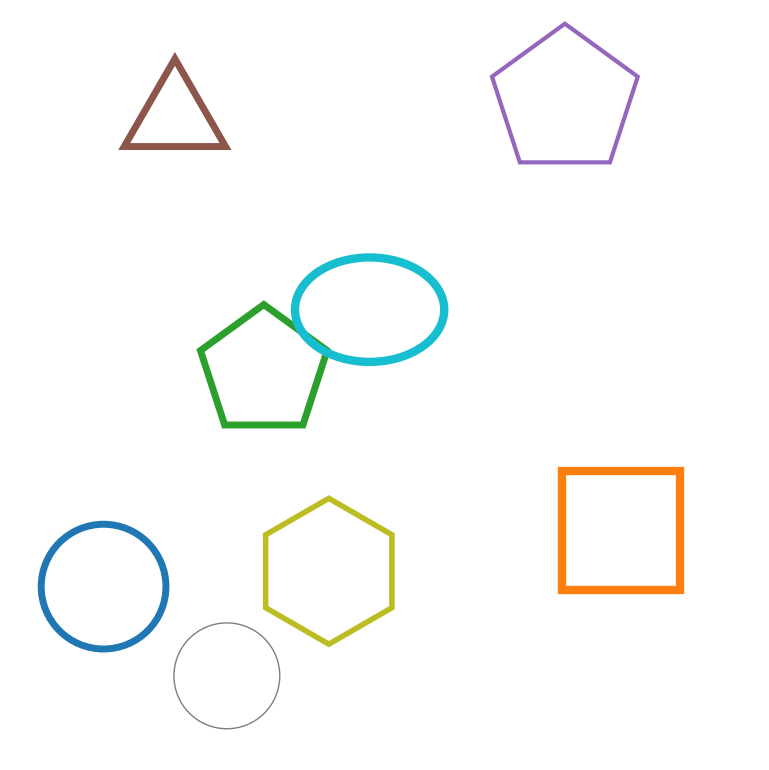[{"shape": "circle", "thickness": 2.5, "radius": 0.41, "center": [0.134, 0.238]}, {"shape": "square", "thickness": 3, "radius": 0.39, "center": [0.807, 0.311]}, {"shape": "pentagon", "thickness": 2.5, "radius": 0.43, "center": [0.343, 0.518]}, {"shape": "pentagon", "thickness": 1.5, "radius": 0.5, "center": [0.734, 0.87]}, {"shape": "triangle", "thickness": 2.5, "radius": 0.38, "center": [0.227, 0.848]}, {"shape": "circle", "thickness": 0.5, "radius": 0.34, "center": [0.295, 0.122]}, {"shape": "hexagon", "thickness": 2, "radius": 0.47, "center": [0.427, 0.258]}, {"shape": "oval", "thickness": 3, "radius": 0.48, "center": [0.48, 0.598]}]